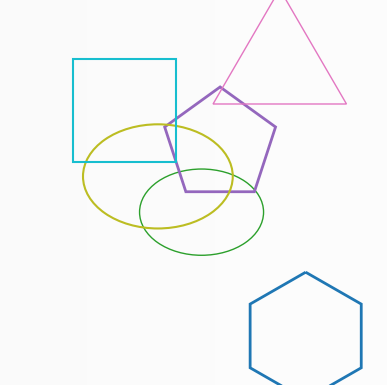[{"shape": "hexagon", "thickness": 2, "radius": 0.83, "center": [0.789, 0.127]}, {"shape": "oval", "thickness": 1, "radius": 0.8, "center": [0.52, 0.449]}, {"shape": "pentagon", "thickness": 2, "radius": 0.75, "center": [0.568, 0.624]}, {"shape": "triangle", "thickness": 1, "radius": 0.99, "center": [0.722, 0.829]}, {"shape": "oval", "thickness": 1.5, "radius": 0.97, "center": [0.407, 0.542]}, {"shape": "square", "thickness": 1.5, "radius": 0.67, "center": [0.322, 0.713]}]